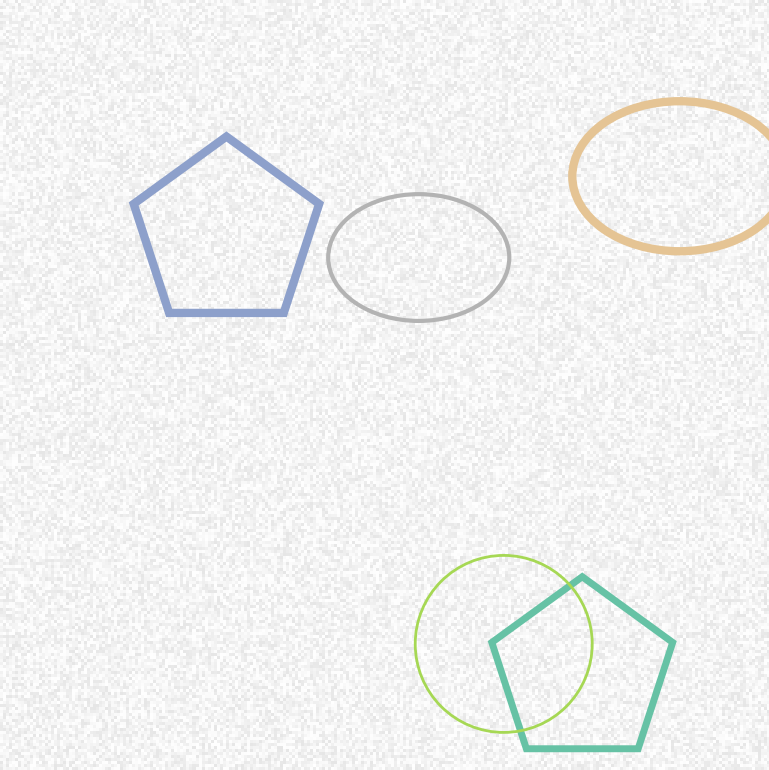[{"shape": "pentagon", "thickness": 2.5, "radius": 0.62, "center": [0.756, 0.128]}, {"shape": "pentagon", "thickness": 3, "radius": 0.63, "center": [0.294, 0.696]}, {"shape": "circle", "thickness": 1, "radius": 0.57, "center": [0.654, 0.164]}, {"shape": "oval", "thickness": 3, "radius": 0.7, "center": [0.882, 0.771]}, {"shape": "oval", "thickness": 1.5, "radius": 0.59, "center": [0.544, 0.666]}]